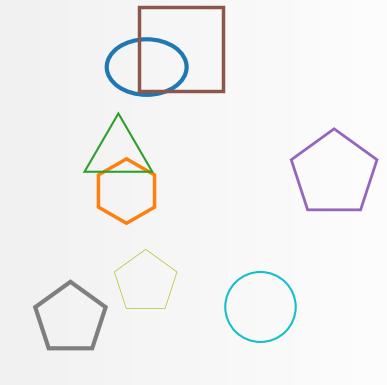[{"shape": "oval", "thickness": 3, "radius": 0.52, "center": [0.378, 0.826]}, {"shape": "hexagon", "thickness": 2.5, "radius": 0.42, "center": [0.326, 0.504]}, {"shape": "triangle", "thickness": 1.5, "radius": 0.5, "center": [0.306, 0.604]}, {"shape": "pentagon", "thickness": 2, "radius": 0.58, "center": [0.862, 0.549]}, {"shape": "square", "thickness": 2.5, "radius": 0.54, "center": [0.467, 0.873]}, {"shape": "pentagon", "thickness": 3, "radius": 0.48, "center": [0.182, 0.173]}, {"shape": "pentagon", "thickness": 0.5, "radius": 0.42, "center": [0.376, 0.267]}, {"shape": "circle", "thickness": 1.5, "radius": 0.45, "center": [0.672, 0.203]}]